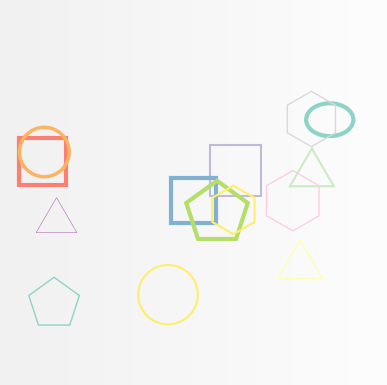[{"shape": "pentagon", "thickness": 1, "radius": 0.34, "center": [0.14, 0.211]}, {"shape": "oval", "thickness": 3, "radius": 0.3, "center": [0.851, 0.689]}, {"shape": "triangle", "thickness": 1, "radius": 0.33, "center": [0.775, 0.31]}, {"shape": "square", "thickness": 1.5, "radius": 0.33, "center": [0.608, 0.557]}, {"shape": "square", "thickness": 3, "radius": 0.3, "center": [0.109, 0.581]}, {"shape": "square", "thickness": 3, "radius": 0.29, "center": [0.499, 0.479]}, {"shape": "circle", "thickness": 2.5, "radius": 0.32, "center": [0.114, 0.605]}, {"shape": "pentagon", "thickness": 3, "radius": 0.42, "center": [0.56, 0.447]}, {"shape": "hexagon", "thickness": 1, "radius": 0.39, "center": [0.756, 0.479]}, {"shape": "hexagon", "thickness": 1, "radius": 0.36, "center": [0.804, 0.691]}, {"shape": "triangle", "thickness": 0.5, "radius": 0.3, "center": [0.146, 0.426]}, {"shape": "triangle", "thickness": 1.5, "radius": 0.33, "center": [0.805, 0.549]}, {"shape": "circle", "thickness": 1.5, "radius": 0.39, "center": [0.434, 0.235]}, {"shape": "hexagon", "thickness": 1.5, "radius": 0.31, "center": [0.602, 0.455]}]